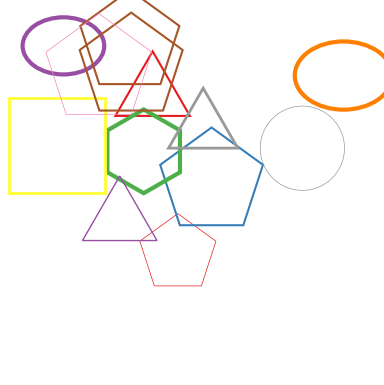[{"shape": "triangle", "thickness": 1.5, "radius": 0.56, "center": [0.396, 0.755]}, {"shape": "pentagon", "thickness": 0.5, "radius": 0.52, "center": [0.462, 0.341]}, {"shape": "pentagon", "thickness": 1.5, "radius": 0.7, "center": [0.55, 0.529]}, {"shape": "hexagon", "thickness": 3, "radius": 0.54, "center": [0.373, 0.607]}, {"shape": "triangle", "thickness": 1, "radius": 0.56, "center": [0.311, 0.431]}, {"shape": "oval", "thickness": 3, "radius": 0.53, "center": [0.165, 0.881]}, {"shape": "oval", "thickness": 3, "radius": 0.63, "center": [0.892, 0.804]}, {"shape": "square", "thickness": 2, "radius": 0.62, "center": [0.148, 0.622]}, {"shape": "pentagon", "thickness": 1.5, "radius": 0.7, "center": [0.341, 0.827]}, {"shape": "pentagon", "thickness": 1.5, "radius": 0.68, "center": [0.337, 0.891]}, {"shape": "pentagon", "thickness": 0.5, "radius": 0.72, "center": [0.257, 0.82]}, {"shape": "circle", "thickness": 0.5, "radius": 0.55, "center": [0.785, 0.615]}, {"shape": "triangle", "thickness": 2, "radius": 0.52, "center": [0.528, 0.667]}]